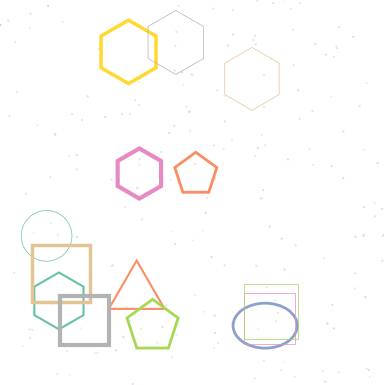[{"shape": "circle", "thickness": 0.5, "radius": 0.33, "center": [0.121, 0.388]}, {"shape": "hexagon", "thickness": 1.5, "radius": 0.37, "center": [0.153, 0.218]}, {"shape": "triangle", "thickness": 1.5, "radius": 0.42, "center": [0.355, 0.24]}, {"shape": "pentagon", "thickness": 2, "radius": 0.29, "center": [0.509, 0.547]}, {"shape": "oval", "thickness": 2, "radius": 0.42, "center": [0.689, 0.154]}, {"shape": "square", "thickness": 0.5, "radius": 0.33, "center": [0.699, 0.174]}, {"shape": "hexagon", "thickness": 3, "radius": 0.33, "center": [0.362, 0.549]}, {"shape": "pentagon", "thickness": 2, "radius": 0.35, "center": [0.396, 0.153]}, {"shape": "square", "thickness": 0.5, "radius": 0.35, "center": [0.704, 0.191]}, {"shape": "hexagon", "thickness": 2.5, "radius": 0.41, "center": [0.334, 0.865]}, {"shape": "square", "thickness": 2.5, "radius": 0.37, "center": [0.159, 0.289]}, {"shape": "hexagon", "thickness": 0.5, "radius": 0.41, "center": [0.654, 0.795]}, {"shape": "hexagon", "thickness": 0.5, "radius": 0.42, "center": [0.457, 0.89]}, {"shape": "square", "thickness": 3, "radius": 0.32, "center": [0.219, 0.167]}]